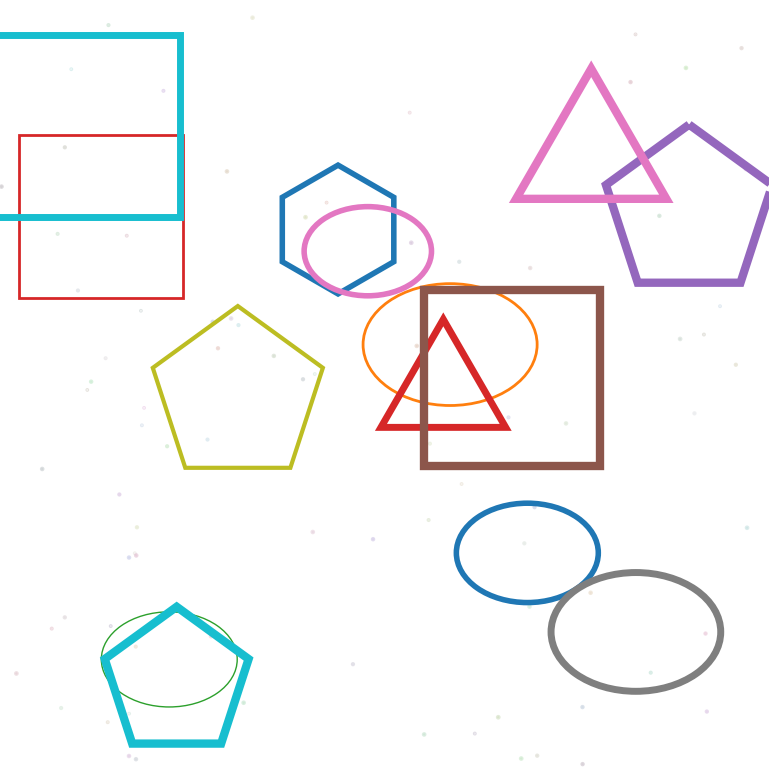[{"shape": "hexagon", "thickness": 2, "radius": 0.42, "center": [0.439, 0.702]}, {"shape": "oval", "thickness": 2, "radius": 0.46, "center": [0.685, 0.282]}, {"shape": "oval", "thickness": 1, "radius": 0.57, "center": [0.585, 0.552]}, {"shape": "oval", "thickness": 0.5, "radius": 0.44, "center": [0.22, 0.144]}, {"shape": "triangle", "thickness": 2.5, "radius": 0.47, "center": [0.576, 0.492]}, {"shape": "square", "thickness": 1, "radius": 0.53, "center": [0.131, 0.719]}, {"shape": "pentagon", "thickness": 3, "radius": 0.57, "center": [0.895, 0.725]}, {"shape": "square", "thickness": 3, "radius": 0.57, "center": [0.665, 0.509]}, {"shape": "oval", "thickness": 2, "radius": 0.41, "center": [0.478, 0.674]}, {"shape": "triangle", "thickness": 3, "radius": 0.56, "center": [0.768, 0.798]}, {"shape": "oval", "thickness": 2.5, "radius": 0.55, "center": [0.826, 0.179]}, {"shape": "pentagon", "thickness": 1.5, "radius": 0.58, "center": [0.309, 0.486]}, {"shape": "square", "thickness": 2.5, "radius": 0.59, "center": [0.116, 0.836]}, {"shape": "pentagon", "thickness": 3, "radius": 0.49, "center": [0.229, 0.114]}]